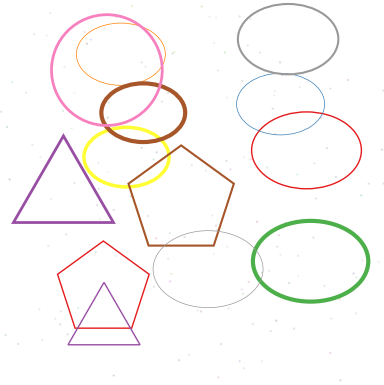[{"shape": "pentagon", "thickness": 1, "radius": 0.63, "center": [0.268, 0.249]}, {"shape": "oval", "thickness": 1, "radius": 0.71, "center": [0.796, 0.609]}, {"shape": "oval", "thickness": 0.5, "radius": 0.57, "center": [0.729, 0.73]}, {"shape": "oval", "thickness": 3, "radius": 0.75, "center": [0.807, 0.321]}, {"shape": "triangle", "thickness": 1, "radius": 0.54, "center": [0.27, 0.158]}, {"shape": "triangle", "thickness": 2, "radius": 0.75, "center": [0.165, 0.497]}, {"shape": "oval", "thickness": 0.5, "radius": 0.58, "center": [0.314, 0.859]}, {"shape": "oval", "thickness": 2.5, "radius": 0.55, "center": [0.329, 0.592]}, {"shape": "pentagon", "thickness": 1.5, "radius": 0.72, "center": [0.471, 0.478]}, {"shape": "oval", "thickness": 3, "radius": 0.54, "center": [0.372, 0.707]}, {"shape": "circle", "thickness": 2, "radius": 0.72, "center": [0.278, 0.818]}, {"shape": "oval", "thickness": 0.5, "radius": 0.71, "center": [0.54, 0.301]}, {"shape": "oval", "thickness": 1.5, "radius": 0.65, "center": [0.748, 0.898]}]